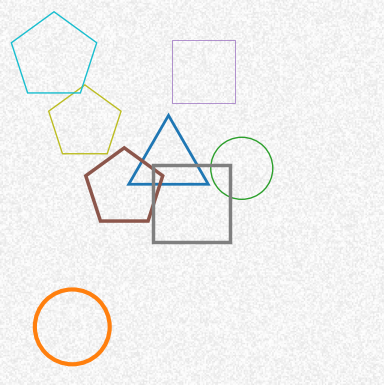[{"shape": "triangle", "thickness": 2, "radius": 0.6, "center": [0.438, 0.581]}, {"shape": "circle", "thickness": 3, "radius": 0.49, "center": [0.188, 0.151]}, {"shape": "circle", "thickness": 1, "radius": 0.4, "center": [0.628, 0.563]}, {"shape": "square", "thickness": 0.5, "radius": 0.41, "center": [0.528, 0.815]}, {"shape": "pentagon", "thickness": 2.5, "radius": 0.53, "center": [0.323, 0.511]}, {"shape": "square", "thickness": 2.5, "radius": 0.5, "center": [0.497, 0.47]}, {"shape": "pentagon", "thickness": 1, "radius": 0.49, "center": [0.22, 0.681]}, {"shape": "pentagon", "thickness": 1, "radius": 0.58, "center": [0.14, 0.853]}]